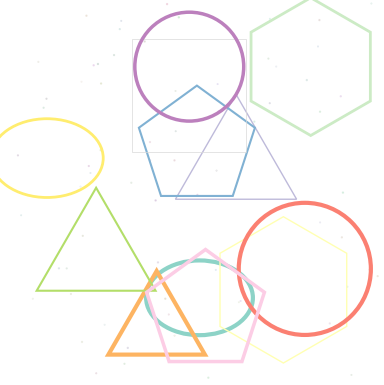[{"shape": "oval", "thickness": 3, "radius": 0.69, "center": [0.518, 0.226]}, {"shape": "hexagon", "thickness": 1, "radius": 0.95, "center": [0.736, 0.247]}, {"shape": "triangle", "thickness": 1, "radius": 0.91, "center": [0.613, 0.573]}, {"shape": "circle", "thickness": 3, "radius": 0.86, "center": [0.792, 0.302]}, {"shape": "pentagon", "thickness": 1.5, "radius": 0.79, "center": [0.511, 0.619]}, {"shape": "triangle", "thickness": 3, "radius": 0.72, "center": [0.407, 0.151]}, {"shape": "triangle", "thickness": 1.5, "radius": 0.89, "center": [0.25, 0.334]}, {"shape": "pentagon", "thickness": 2.5, "radius": 0.8, "center": [0.534, 0.191]}, {"shape": "square", "thickness": 0.5, "radius": 0.74, "center": [0.492, 0.752]}, {"shape": "circle", "thickness": 2.5, "radius": 0.71, "center": [0.492, 0.827]}, {"shape": "hexagon", "thickness": 2, "radius": 0.89, "center": [0.807, 0.827]}, {"shape": "oval", "thickness": 2, "radius": 0.73, "center": [0.122, 0.589]}]